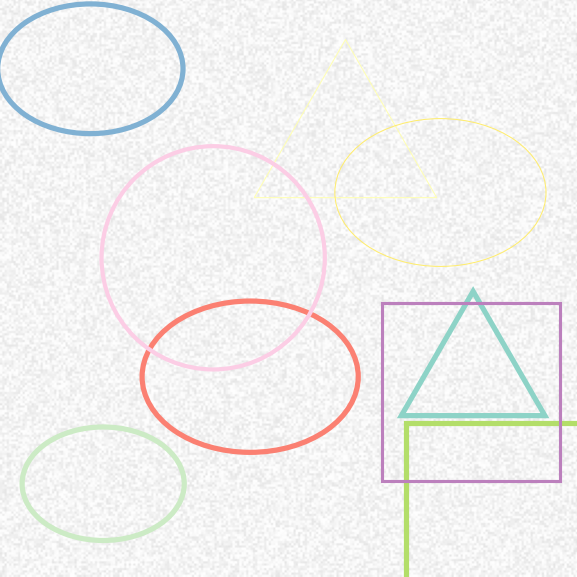[{"shape": "triangle", "thickness": 2.5, "radius": 0.72, "center": [0.819, 0.351]}, {"shape": "triangle", "thickness": 0.5, "radius": 0.91, "center": [0.598, 0.748]}, {"shape": "oval", "thickness": 2.5, "radius": 0.94, "center": [0.433, 0.347]}, {"shape": "oval", "thickness": 2.5, "radius": 0.8, "center": [0.156, 0.88]}, {"shape": "square", "thickness": 2.5, "radius": 0.81, "center": [0.866, 0.104]}, {"shape": "circle", "thickness": 2, "radius": 0.97, "center": [0.369, 0.553]}, {"shape": "square", "thickness": 1.5, "radius": 0.77, "center": [0.816, 0.32]}, {"shape": "oval", "thickness": 2.5, "radius": 0.7, "center": [0.179, 0.162]}, {"shape": "oval", "thickness": 0.5, "radius": 0.91, "center": [0.763, 0.666]}]